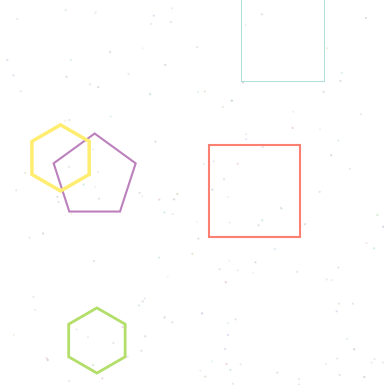[{"shape": "square", "thickness": 0.5, "radius": 0.54, "center": [0.734, 0.898]}, {"shape": "square", "thickness": 1.5, "radius": 0.6, "center": [0.661, 0.505]}, {"shape": "hexagon", "thickness": 2, "radius": 0.42, "center": [0.252, 0.116]}, {"shape": "pentagon", "thickness": 1.5, "radius": 0.56, "center": [0.246, 0.541]}, {"shape": "hexagon", "thickness": 2.5, "radius": 0.43, "center": [0.157, 0.59]}]